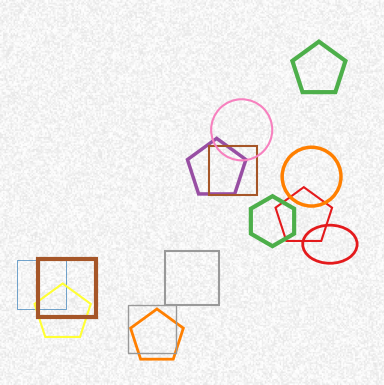[{"shape": "pentagon", "thickness": 1.5, "radius": 0.39, "center": [0.789, 0.437]}, {"shape": "oval", "thickness": 2, "radius": 0.35, "center": [0.857, 0.366]}, {"shape": "square", "thickness": 0.5, "radius": 0.32, "center": [0.108, 0.261]}, {"shape": "hexagon", "thickness": 3, "radius": 0.32, "center": [0.708, 0.425]}, {"shape": "pentagon", "thickness": 3, "radius": 0.36, "center": [0.828, 0.819]}, {"shape": "pentagon", "thickness": 2.5, "radius": 0.4, "center": [0.563, 0.561]}, {"shape": "circle", "thickness": 2.5, "radius": 0.38, "center": [0.809, 0.541]}, {"shape": "pentagon", "thickness": 2, "radius": 0.36, "center": [0.408, 0.125]}, {"shape": "pentagon", "thickness": 1.5, "radius": 0.38, "center": [0.163, 0.187]}, {"shape": "square", "thickness": 1.5, "radius": 0.31, "center": [0.604, 0.557]}, {"shape": "square", "thickness": 3, "radius": 0.37, "center": [0.174, 0.252]}, {"shape": "circle", "thickness": 1.5, "radius": 0.4, "center": [0.628, 0.663]}, {"shape": "square", "thickness": 1.5, "radius": 0.36, "center": [0.499, 0.278]}, {"shape": "square", "thickness": 1, "radius": 0.31, "center": [0.395, 0.145]}]